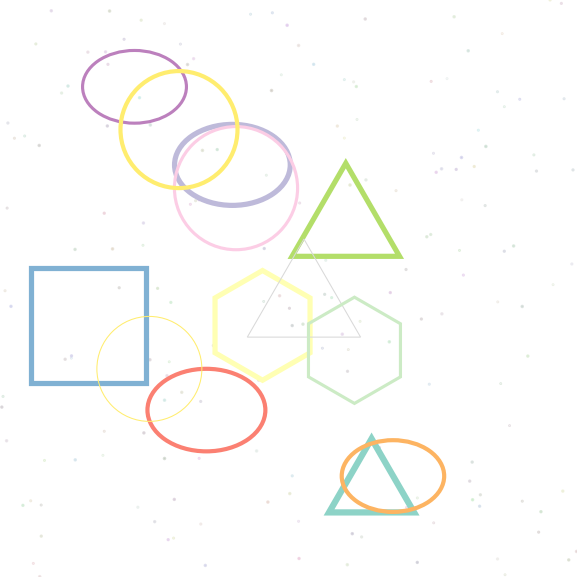[{"shape": "triangle", "thickness": 3, "radius": 0.43, "center": [0.643, 0.154]}, {"shape": "hexagon", "thickness": 2.5, "radius": 0.47, "center": [0.455, 0.436]}, {"shape": "oval", "thickness": 2.5, "radius": 0.5, "center": [0.402, 0.714]}, {"shape": "oval", "thickness": 2, "radius": 0.51, "center": [0.357, 0.289]}, {"shape": "square", "thickness": 2.5, "radius": 0.5, "center": [0.153, 0.436]}, {"shape": "oval", "thickness": 2, "radius": 0.44, "center": [0.68, 0.175]}, {"shape": "triangle", "thickness": 2.5, "radius": 0.54, "center": [0.599, 0.609]}, {"shape": "circle", "thickness": 1.5, "radius": 0.53, "center": [0.409, 0.673]}, {"shape": "triangle", "thickness": 0.5, "radius": 0.57, "center": [0.526, 0.472]}, {"shape": "oval", "thickness": 1.5, "radius": 0.45, "center": [0.233, 0.849]}, {"shape": "hexagon", "thickness": 1.5, "radius": 0.46, "center": [0.614, 0.393]}, {"shape": "circle", "thickness": 0.5, "radius": 0.45, "center": [0.259, 0.36]}, {"shape": "circle", "thickness": 2, "radius": 0.51, "center": [0.31, 0.775]}]